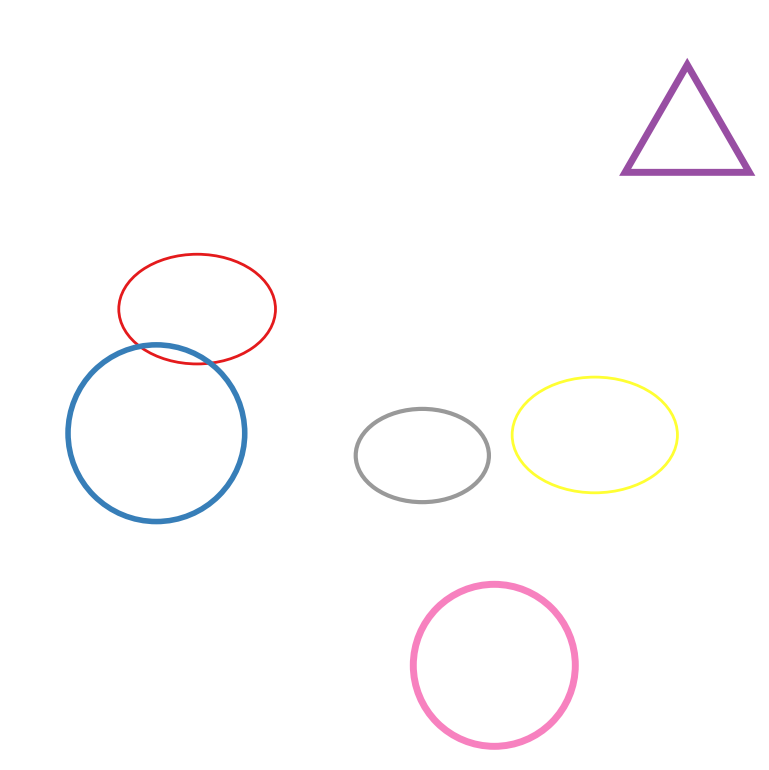[{"shape": "oval", "thickness": 1, "radius": 0.51, "center": [0.256, 0.599]}, {"shape": "circle", "thickness": 2, "radius": 0.57, "center": [0.203, 0.437]}, {"shape": "triangle", "thickness": 2.5, "radius": 0.47, "center": [0.893, 0.823]}, {"shape": "oval", "thickness": 1, "radius": 0.54, "center": [0.772, 0.435]}, {"shape": "circle", "thickness": 2.5, "radius": 0.53, "center": [0.642, 0.136]}, {"shape": "oval", "thickness": 1.5, "radius": 0.43, "center": [0.548, 0.408]}]